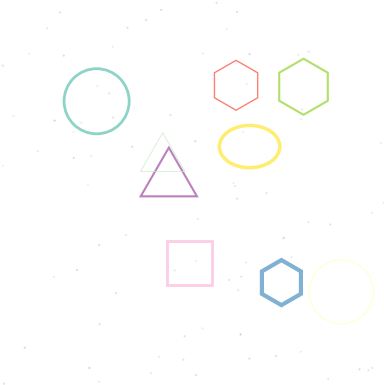[{"shape": "circle", "thickness": 2, "radius": 0.42, "center": [0.251, 0.737]}, {"shape": "circle", "thickness": 0.5, "radius": 0.42, "center": [0.886, 0.242]}, {"shape": "hexagon", "thickness": 1, "radius": 0.32, "center": [0.613, 0.779]}, {"shape": "hexagon", "thickness": 3, "radius": 0.29, "center": [0.731, 0.266]}, {"shape": "hexagon", "thickness": 1.5, "radius": 0.36, "center": [0.788, 0.775]}, {"shape": "square", "thickness": 2, "radius": 0.29, "center": [0.492, 0.316]}, {"shape": "triangle", "thickness": 1.5, "radius": 0.42, "center": [0.439, 0.532]}, {"shape": "triangle", "thickness": 0.5, "radius": 0.33, "center": [0.423, 0.588]}, {"shape": "oval", "thickness": 2.5, "radius": 0.39, "center": [0.648, 0.619]}]